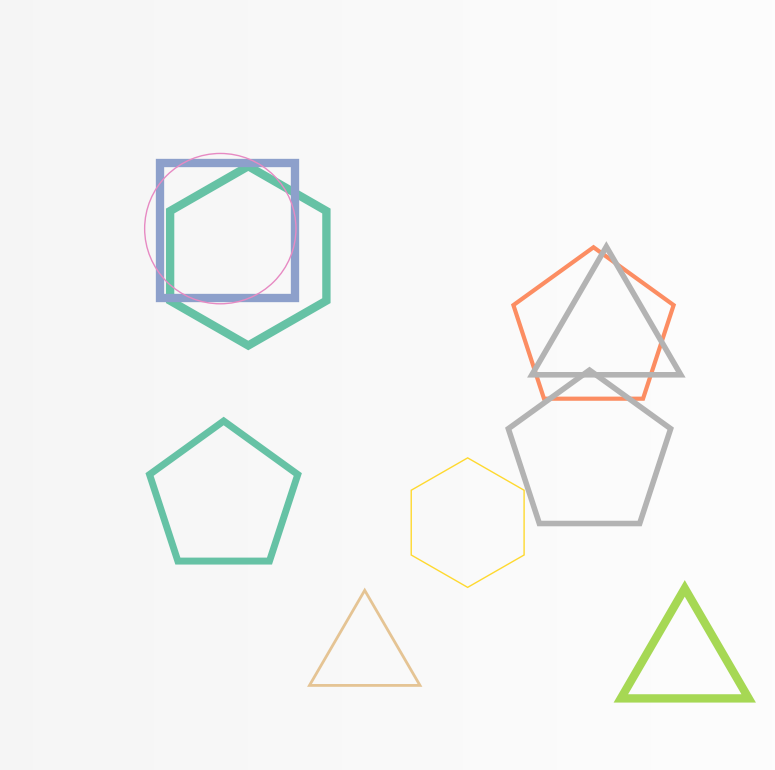[{"shape": "hexagon", "thickness": 3, "radius": 0.58, "center": [0.32, 0.668]}, {"shape": "pentagon", "thickness": 2.5, "radius": 0.5, "center": [0.289, 0.353]}, {"shape": "pentagon", "thickness": 1.5, "radius": 0.54, "center": [0.766, 0.57]}, {"shape": "square", "thickness": 3, "radius": 0.44, "center": [0.293, 0.701]}, {"shape": "circle", "thickness": 0.5, "radius": 0.49, "center": [0.284, 0.703]}, {"shape": "triangle", "thickness": 3, "radius": 0.48, "center": [0.884, 0.141]}, {"shape": "hexagon", "thickness": 0.5, "radius": 0.42, "center": [0.603, 0.321]}, {"shape": "triangle", "thickness": 1, "radius": 0.41, "center": [0.471, 0.151]}, {"shape": "pentagon", "thickness": 2, "radius": 0.55, "center": [0.761, 0.409]}, {"shape": "triangle", "thickness": 2, "radius": 0.55, "center": [0.782, 0.569]}]